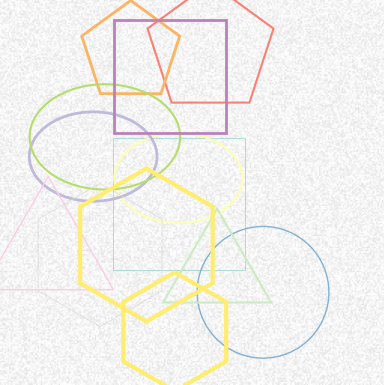[{"shape": "square", "thickness": 0.5, "radius": 0.85, "center": [0.466, 0.47]}, {"shape": "oval", "thickness": 1.5, "radius": 0.83, "center": [0.463, 0.538]}, {"shape": "oval", "thickness": 2, "radius": 0.83, "center": [0.242, 0.593]}, {"shape": "pentagon", "thickness": 1.5, "radius": 0.86, "center": [0.547, 0.873]}, {"shape": "circle", "thickness": 1, "radius": 0.86, "center": [0.683, 0.241]}, {"shape": "pentagon", "thickness": 2, "radius": 0.67, "center": [0.34, 0.865]}, {"shape": "oval", "thickness": 1.5, "radius": 0.98, "center": [0.272, 0.644]}, {"shape": "triangle", "thickness": 1, "radius": 0.98, "center": [0.125, 0.345]}, {"shape": "hexagon", "thickness": 0.5, "radius": 0.93, "center": [0.26, 0.338]}, {"shape": "square", "thickness": 2, "radius": 0.73, "center": [0.442, 0.801]}, {"shape": "triangle", "thickness": 1.5, "radius": 0.81, "center": [0.564, 0.295]}, {"shape": "hexagon", "thickness": 3, "radius": 0.77, "center": [0.454, 0.139]}, {"shape": "hexagon", "thickness": 3, "radius": 0.99, "center": [0.38, 0.364]}]